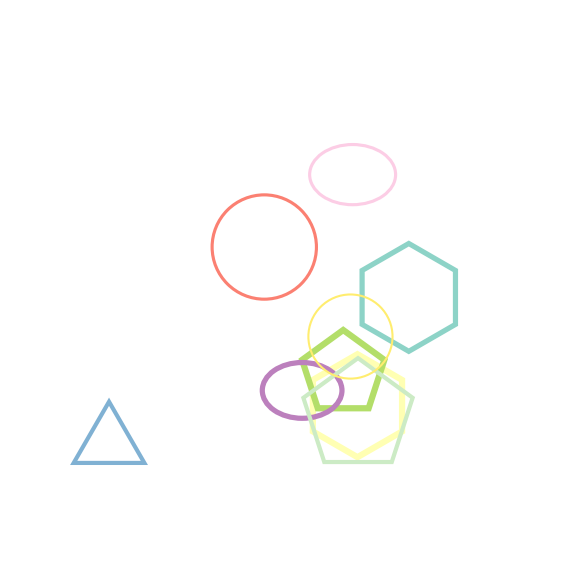[{"shape": "hexagon", "thickness": 2.5, "radius": 0.47, "center": [0.708, 0.484]}, {"shape": "hexagon", "thickness": 3, "radius": 0.45, "center": [0.619, 0.297]}, {"shape": "circle", "thickness": 1.5, "radius": 0.45, "center": [0.458, 0.571]}, {"shape": "triangle", "thickness": 2, "radius": 0.35, "center": [0.189, 0.233]}, {"shape": "pentagon", "thickness": 3, "radius": 0.37, "center": [0.594, 0.353]}, {"shape": "oval", "thickness": 1.5, "radius": 0.37, "center": [0.611, 0.697]}, {"shape": "oval", "thickness": 2.5, "radius": 0.34, "center": [0.523, 0.323]}, {"shape": "pentagon", "thickness": 2, "radius": 0.5, "center": [0.62, 0.28]}, {"shape": "circle", "thickness": 1, "radius": 0.36, "center": [0.607, 0.416]}]